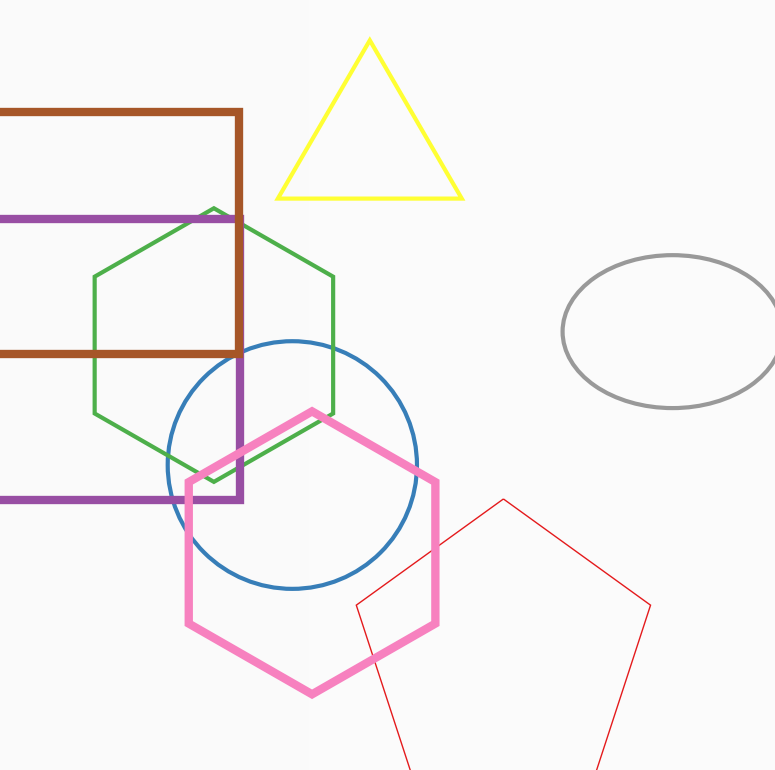[{"shape": "pentagon", "thickness": 0.5, "radius": 1.0, "center": [0.65, 0.152]}, {"shape": "circle", "thickness": 1.5, "radius": 0.8, "center": [0.377, 0.396]}, {"shape": "hexagon", "thickness": 1.5, "radius": 0.89, "center": [0.276, 0.552]}, {"shape": "square", "thickness": 3, "radius": 0.91, "center": [0.127, 0.533]}, {"shape": "triangle", "thickness": 1.5, "radius": 0.69, "center": [0.477, 0.811]}, {"shape": "square", "thickness": 3, "radius": 0.79, "center": [0.151, 0.698]}, {"shape": "hexagon", "thickness": 3, "radius": 0.92, "center": [0.403, 0.282]}, {"shape": "oval", "thickness": 1.5, "radius": 0.71, "center": [0.868, 0.569]}]